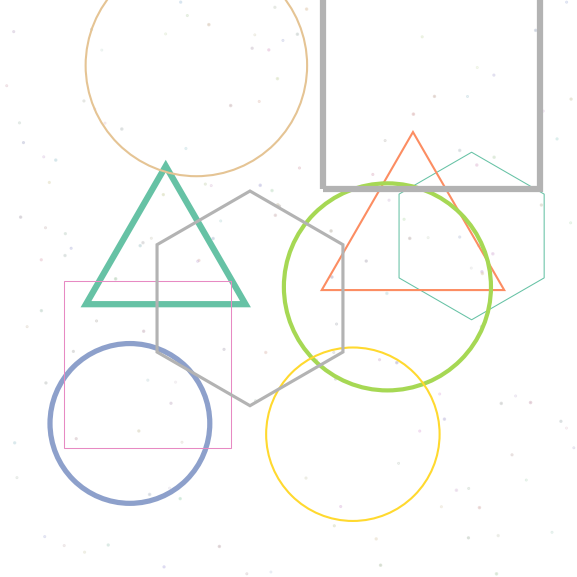[{"shape": "hexagon", "thickness": 0.5, "radius": 0.73, "center": [0.817, 0.59]}, {"shape": "triangle", "thickness": 3, "radius": 0.8, "center": [0.287, 0.552]}, {"shape": "triangle", "thickness": 1, "radius": 0.91, "center": [0.715, 0.588]}, {"shape": "circle", "thickness": 2.5, "radius": 0.69, "center": [0.225, 0.266]}, {"shape": "square", "thickness": 0.5, "radius": 0.72, "center": [0.256, 0.368]}, {"shape": "circle", "thickness": 2, "radius": 0.9, "center": [0.671, 0.502]}, {"shape": "circle", "thickness": 1, "radius": 0.75, "center": [0.611, 0.247]}, {"shape": "circle", "thickness": 1, "radius": 0.96, "center": [0.34, 0.886]}, {"shape": "square", "thickness": 3, "radius": 0.94, "center": [0.747, 0.86]}, {"shape": "hexagon", "thickness": 1.5, "radius": 0.93, "center": [0.433, 0.482]}]